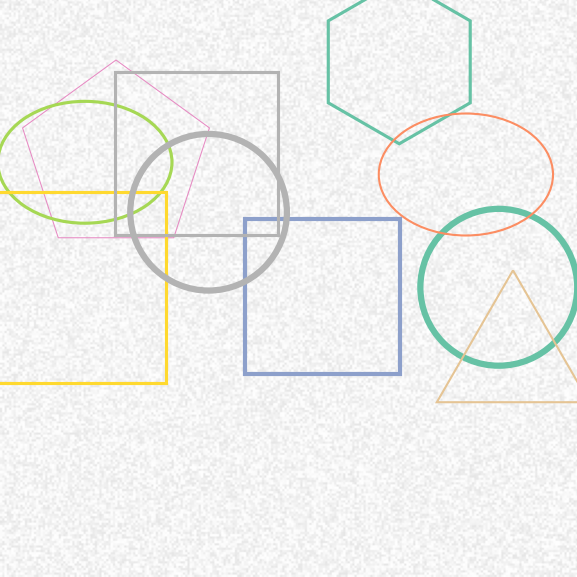[{"shape": "circle", "thickness": 3, "radius": 0.68, "center": [0.864, 0.502]}, {"shape": "hexagon", "thickness": 1.5, "radius": 0.71, "center": [0.691, 0.892]}, {"shape": "oval", "thickness": 1, "radius": 0.75, "center": [0.807, 0.697]}, {"shape": "square", "thickness": 2, "radius": 0.67, "center": [0.559, 0.485]}, {"shape": "pentagon", "thickness": 0.5, "radius": 0.85, "center": [0.201, 0.725]}, {"shape": "oval", "thickness": 1.5, "radius": 0.75, "center": [0.147, 0.718]}, {"shape": "square", "thickness": 1.5, "radius": 0.83, "center": [0.121, 0.501]}, {"shape": "triangle", "thickness": 1, "radius": 0.76, "center": [0.888, 0.379]}, {"shape": "square", "thickness": 1.5, "radius": 0.71, "center": [0.34, 0.734]}, {"shape": "circle", "thickness": 3, "radius": 0.68, "center": [0.361, 0.632]}]